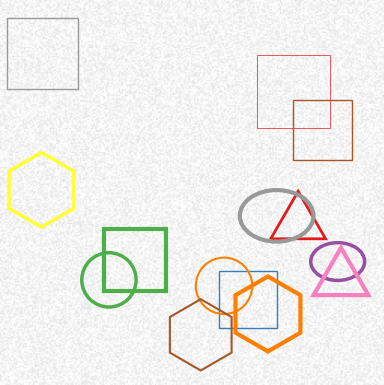[{"shape": "triangle", "thickness": 2, "radius": 0.41, "center": [0.774, 0.421]}, {"shape": "square", "thickness": 0.5, "radius": 0.47, "center": [0.763, 0.763]}, {"shape": "square", "thickness": 1, "radius": 0.37, "center": [0.644, 0.221]}, {"shape": "square", "thickness": 3, "radius": 0.4, "center": [0.352, 0.326]}, {"shape": "circle", "thickness": 2.5, "radius": 0.35, "center": [0.283, 0.273]}, {"shape": "oval", "thickness": 2.5, "radius": 0.35, "center": [0.877, 0.321]}, {"shape": "hexagon", "thickness": 3, "radius": 0.49, "center": [0.696, 0.185]}, {"shape": "circle", "thickness": 1.5, "radius": 0.37, "center": [0.582, 0.258]}, {"shape": "hexagon", "thickness": 2.5, "radius": 0.48, "center": [0.108, 0.507]}, {"shape": "square", "thickness": 1, "radius": 0.39, "center": [0.837, 0.662]}, {"shape": "hexagon", "thickness": 1.5, "radius": 0.46, "center": [0.521, 0.13]}, {"shape": "triangle", "thickness": 3, "radius": 0.41, "center": [0.886, 0.275]}, {"shape": "oval", "thickness": 3, "radius": 0.48, "center": [0.719, 0.439]}, {"shape": "square", "thickness": 1, "radius": 0.46, "center": [0.11, 0.861]}]